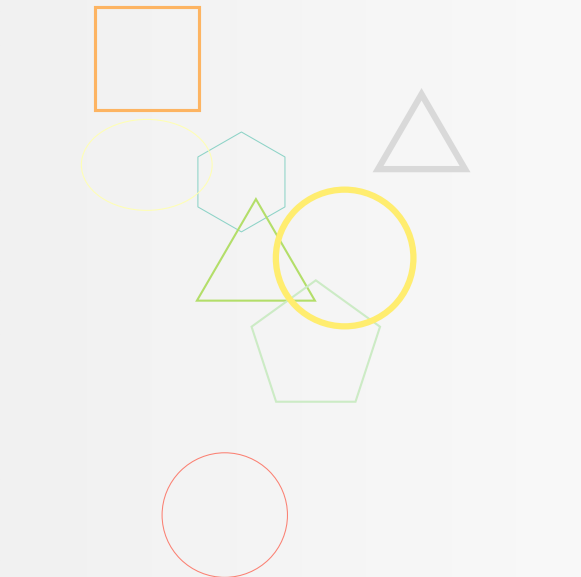[{"shape": "hexagon", "thickness": 0.5, "radius": 0.43, "center": [0.415, 0.684]}, {"shape": "oval", "thickness": 0.5, "radius": 0.56, "center": [0.252, 0.714]}, {"shape": "circle", "thickness": 0.5, "radius": 0.54, "center": [0.387, 0.107]}, {"shape": "square", "thickness": 1.5, "radius": 0.45, "center": [0.253, 0.897]}, {"shape": "triangle", "thickness": 1, "radius": 0.59, "center": [0.44, 0.537]}, {"shape": "triangle", "thickness": 3, "radius": 0.43, "center": [0.725, 0.75]}, {"shape": "pentagon", "thickness": 1, "radius": 0.58, "center": [0.543, 0.397]}, {"shape": "circle", "thickness": 3, "radius": 0.59, "center": [0.593, 0.552]}]